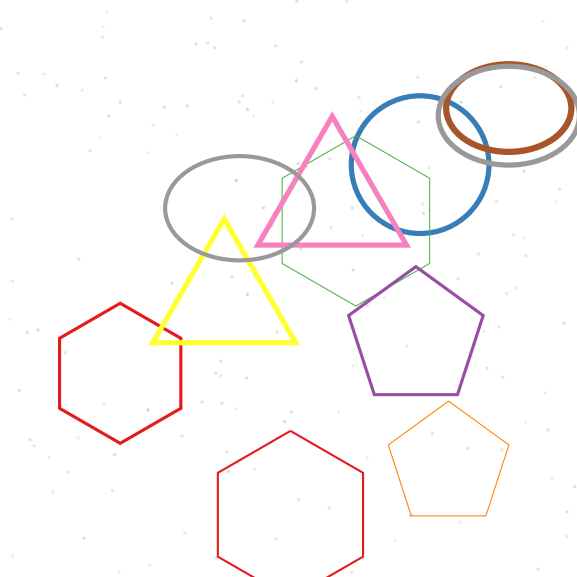[{"shape": "hexagon", "thickness": 1, "radius": 0.73, "center": [0.503, 0.108]}, {"shape": "hexagon", "thickness": 1.5, "radius": 0.61, "center": [0.208, 0.353]}, {"shape": "circle", "thickness": 2.5, "radius": 0.6, "center": [0.727, 0.714]}, {"shape": "hexagon", "thickness": 0.5, "radius": 0.74, "center": [0.616, 0.617]}, {"shape": "pentagon", "thickness": 1.5, "radius": 0.61, "center": [0.72, 0.415]}, {"shape": "pentagon", "thickness": 0.5, "radius": 0.55, "center": [0.777, 0.195]}, {"shape": "triangle", "thickness": 2.5, "radius": 0.71, "center": [0.388, 0.477]}, {"shape": "oval", "thickness": 3, "radius": 0.54, "center": [0.881, 0.812]}, {"shape": "triangle", "thickness": 2.5, "radius": 0.74, "center": [0.575, 0.649]}, {"shape": "oval", "thickness": 2, "radius": 0.64, "center": [0.415, 0.639]}, {"shape": "oval", "thickness": 2.5, "radius": 0.61, "center": [0.881, 0.799]}]